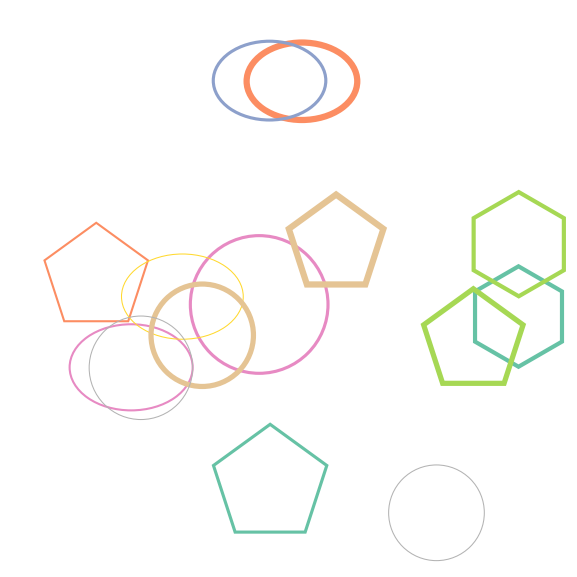[{"shape": "pentagon", "thickness": 1.5, "radius": 0.52, "center": [0.468, 0.161]}, {"shape": "hexagon", "thickness": 2, "radius": 0.43, "center": [0.898, 0.451]}, {"shape": "pentagon", "thickness": 1, "radius": 0.47, "center": [0.167, 0.519]}, {"shape": "oval", "thickness": 3, "radius": 0.48, "center": [0.523, 0.858]}, {"shape": "oval", "thickness": 1.5, "radius": 0.49, "center": [0.467, 0.86]}, {"shape": "oval", "thickness": 1, "radius": 0.53, "center": [0.227, 0.363]}, {"shape": "circle", "thickness": 1.5, "radius": 0.6, "center": [0.449, 0.472]}, {"shape": "hexagon", "thickness": 2, "radius": 0.45, "center": [0.898, 0.576]}, {"shape": "pentagon", "thickness": 2.5, "radius": 0.45, "center": [0.82, 0.409]}, {"shape": "oval", "thickness": 0.5, "radius": 0.53, "center": [0.316, 0.486]}, {"shape": "pentagon", "thickness": 3, "radius": 0.43, "center": [0.582, 0.576]}, {"shape": "circle", "thickness": 2.5, "radius": 0.44, "center": [0.35, 0.419]}, {"shape": "circle", "thickness": 0.5, "radius": 0.45, "center": [0.244, 0.362]}, {"shape": "circle", "thickness": 0.5, "radius": 0.41, "center": [0.756, 0.111]}]